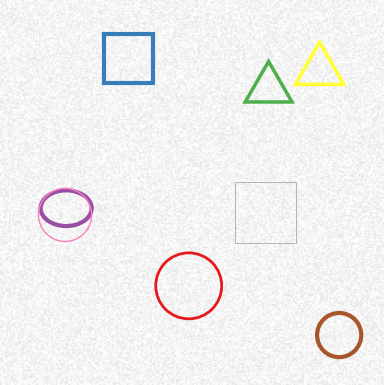[{"shape": "circle", "thickness": 2, "radius": 0.43, "center": [0.49, 0.258]}, {"shape": "square", "thickness": 3, "radius": 0.32, "center": [0.333, 0.849]}, {"shape": "triangle", "thickness": 2.5, "radius": 0.35, "center": [0.698, 0.77]}, {"shape": "oval", "thickness": 3, "radius": 0.33, "center": [0.172, 0.459]}, {"shape": "triangle", "thickness": 2.5, "radius": 0.36, "center": [0.83, 0.817]}, {"shape": "circle", "thickness": 3, "radius": 0.29, "center": [0.881, 0.13]}, {"shape": "circle", "thickness": 1, "radius": 0.34, "center": [0.169, 0.442]}, {"shape": "square", "thickness": 0.5, "radius": 0.4, "center": [0.69, 0.448]}]